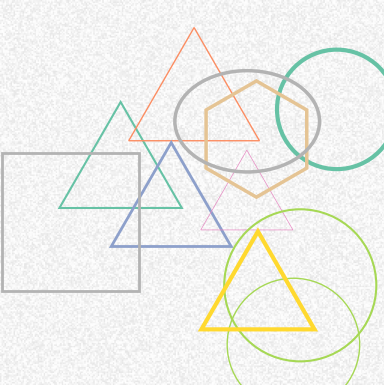[{"shape": "triangle", "thickness": 1.5, "radius": 0.92, "center": [0.313, 0.552]}, {"shape": "circle", "thickness": 3, "radius": 0.78, "center": [0.875, 0.716]}, {"shape": "triangle", "thickness": 1, "radius": 0.98, "center": [0.504, 0.732]}, {"shape": "triangle", "thickness": 2, "radius": 0.9, "center": [0.445, 0.45]}, {"shape": "triangle", "thickness": 0.5, "radius": 0.69, "center": [0.641, 0.472]}, {"shape": "circle", "thickness": 1.5, "radius": 0.99, "center": [0.78, 0.259]}, {"shape": "circle", "thickness": 1, "radius": 0.86, "center": [0.762, 0.105]}, {"shape": "triangle", "thickness": 3, "radius": 0.85, "center": [0.67, 0.229]}, {"shape": "hexagon", "thickness": 2.5, "radius": 0.75, "center": [0.666, 0.639]}, {"shape": "square", "thickness": 2, "radius": 0.89, "center": [0.183, 0.424]}, {"shape": "oval", "thickness": 2.5, "radius": 0.94, "center": [0.642, 0.685]}]